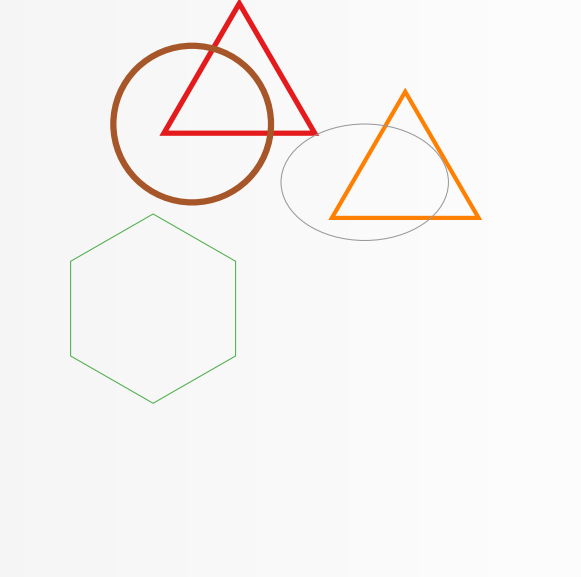[{"shape": "triangle", "thickness": 2.5, "radius": 0.75, "center": [0.412, 0.843]}, {"shape": "hexagon", "thickness": 0.5, "radius": 0.82, "center": [0.263, 0.465]}, {"shape": "triangle", "thickness": 2, "radius": 0.73, "center": [0.697, 0.695]}, {"shape": "circle", "thickness": 3, "radius": 0.68, "center": [0.331, 0.784]}, {"shape": "oval", "thickness": 0.5, "radius": 0.72, "center": [0.627, 0.684]}]